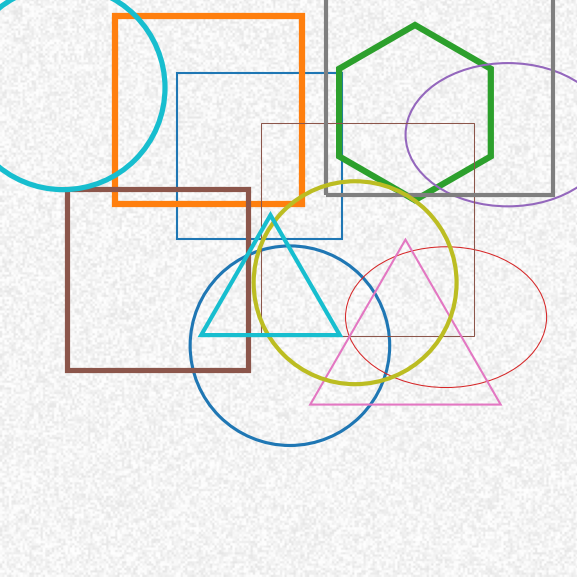[{"shape": "square", "thickness": 1, "radius": 0.72, "center": [0.449, 0.73]}, {"shape": "circle", "thickness": 1.5, "radius": 0.86, "center": [0.502, 0.401]}, {"shape": "square", "thickness": 3, "radius": 0.81, "center": [0.361, 0.809]}, {"shape": "hexagon", "thickness": 3, "radius": 0.76, "center": [0.719, 0.804]}, {"shape": "oval", "thickness": 0.5, "radius": 0.87, "center": [0.772, 0.45]}, {"shape": "oval", "thickness": 1, "radius": 0.89, "center": [0.879, 0.766]}, {"shape": "square", "thickness": 2.5, "radius": 0.78, "center": [0.273, 0.515]}, {"shape": "square", "thickness": 0.5, "radius": 0.92, "center": [0.636, 0.602]}, {"shape": "triangle", "thickness": 1, "radius": 0.95, "center": [0.702, 0.394]}, {"shape": "square", "thickness": 2, "radius": 0.98, "center": [0.761, 0.857]}, {"shape": "circle", "thickness": 2, "radius": 0.88, "center": [0.615, 0.51]}, {"shape": "circle", "thickness": 2.5, "radius": 0.88, "center": [0.109, 0.847]}, {"shape": "triangle", "thickness": 2, "radius": 0.69, "center": [0.468, 0.488]}]